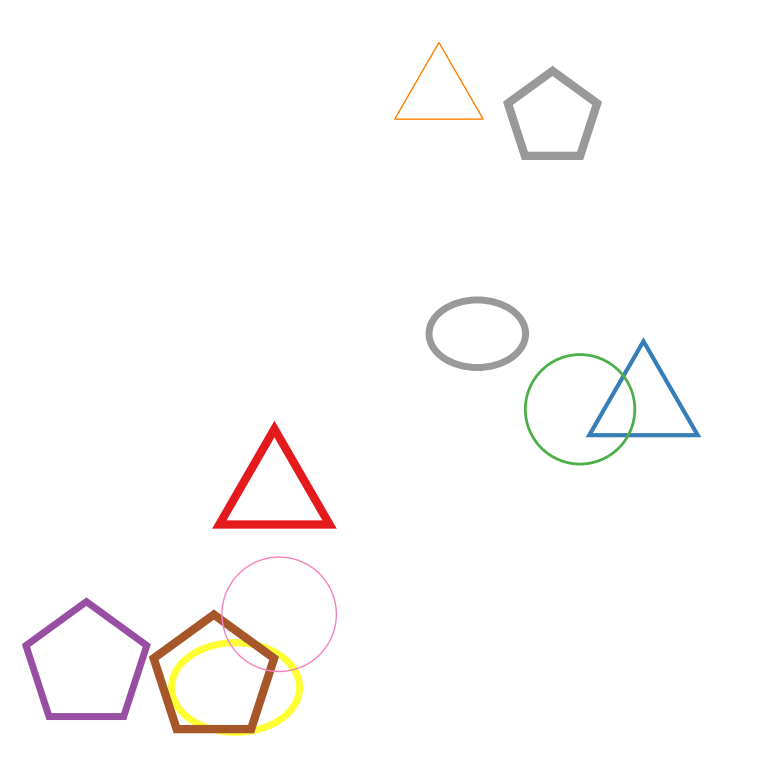[{"shape": "triangle", "thickness": 3, "radius": 0.41, "center": [0.356, 0.36]}, {"shape": "triangle", "thickness": 1.5, "radius": 0.41, "center": [0.836, 0.475]}, {"shape": "circle", "thickness": 1, "radius": 0.36, "center": [0.753, 0.468]}, {"shape": "pentagon", "thickness": 2.5, "radius": 0.41, "center": [0.112, 0.136]}, {"shape": "triangle", "thickness": 0.5, "radius": 0.33, "center": [0.57, 0.878]}, {"shape": "oval", "thickness": 2.5, "radius": 0.42, "center": [0.306, 0.107]}, {"shape": "pentagon", "thickness": 3, "radius": 0.41, "center": [0.278, 0.12]}, {"shape": "circle", "thickness": 0.5, "radius": 0.37, "center": [0.363, 0.202]}, {"shape": "oval", "thickness": 2.5, "radius": 0.31, "center": [0.62, 0.567]}, {"shape": "pentagon", "thickness": 3, "radius": 0.3, "center": [0.718, 0.847]}]